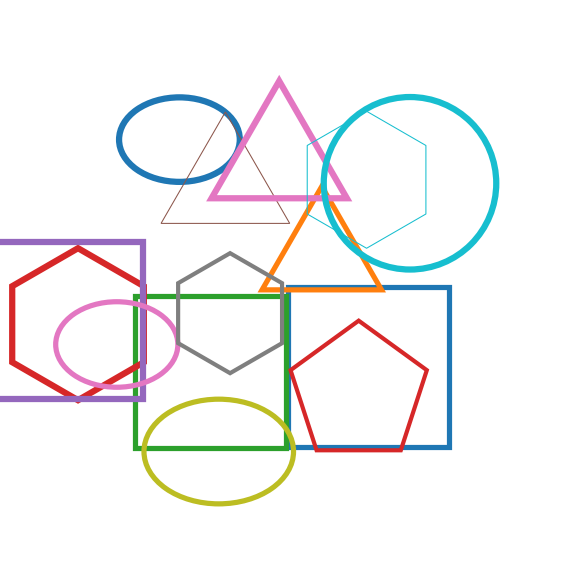[{"shape": "oval", "thickness": 3, "radius": 0.52, "center": [0.311, 0.757]}, {"shape": "square", "thickness": 2.5, "radius": 0.69, "center": [0.638, 0.363]}, {"shape": "triangle", "thickness": 2.5, "radius": 0.6, "center": [0.557, 0.557]}, {"shape": "square", "thickness": 2.5, "radius": 0.65, "center": [0.364, 0.355]}, {"shape": "pentagon", "thickness": 2, "radius": 0.62, "center": [0.621, 0.32]}, {"shape": "hexagon", "thickness": 3, "radius": 0.66, "center": [0.135, 0.438]}, {"shape": "square", "thickness": 3, "radius": 0.68, "center": [0.113, 0.444]}, {"shape": "triangle", "thickness": 0.5, "radius": 0.64, "center": [0.39, 0.677]}, {"shape": "oval", "thickness": 2.5, "radius": 0.53, "center": [0.202, 0.403]}, {"shape": "triangle", "thickness": 3, "radius": 0.68, "center": [0.483, 0.723]}, {"shape": "hexagon", "thickness": 2, "radius": 0.52, "center": [0.398, 0.457]}, {"shape": "oval", "thickness": 2.5, "radius": 0.65, "center": [0.379, 0.217]}, {"shape": "hexagon", "thickness": 0.5, "radius": 0.59, "center": [0.635, 0.688]}, {"shape": "circle", "thickness": 3, "radius": 0.75, "center": [0.71, 0.682]}]